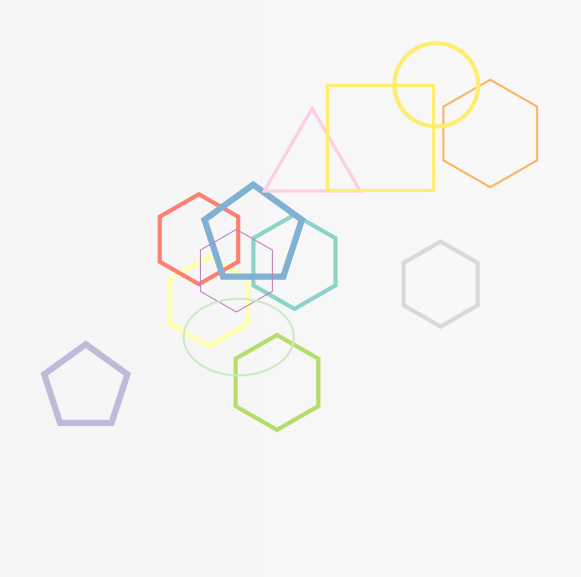[{"shape": "hexagon", "thickness": 2, "radius": 0.41, "center": [0.507, 0.546]}, {"shape": "hexagon", "thickness": 2.5, "radius": 0.39, "center": [0.359, 0.477]}, {"shape": "pentagon", "thickness": 3, "radius": 0.38, "center": [0.148, 0.328]}, {"shape": "hexagon", "thickness": 2, "radius": 0.39, "center": [0.342, 0.585]}, {"shape": "pentagon", "thickness": 3, "radius": 0.44, "center": [0.436, 0.591]}, {"shape": "hexagon", "thickness": 1, "radius": 0.47, "center": [0.843, 0.768]}, {"shape": "hexagon", "thickness": 2, "radius": 0.41, "center": [0.477, 0.337]}, {"shape": "triangle", "thickness": 1.5, "radius": 0.48, "center": [0.537, 0.716]}, {"shape": "hexagon", "thickness": 2, "radius": 0.37, "center": [0.758, 0.507]}, {"shape": "hexagon", "thickness": 0.5, "radius": 0.36, "center": [0.407, 0.53]}, {"shape": "oval", "thickness": 1, "radius": 0.47, "center": [0.411, 0.415]}, {"shape": "square", "thickness": 1.5, "radius": 0.46, "center": [0.653, 0.762]}, {"shape": "circle", "thickness": 2, "radius": 0.36, "center": [0.751, 0.852]}]